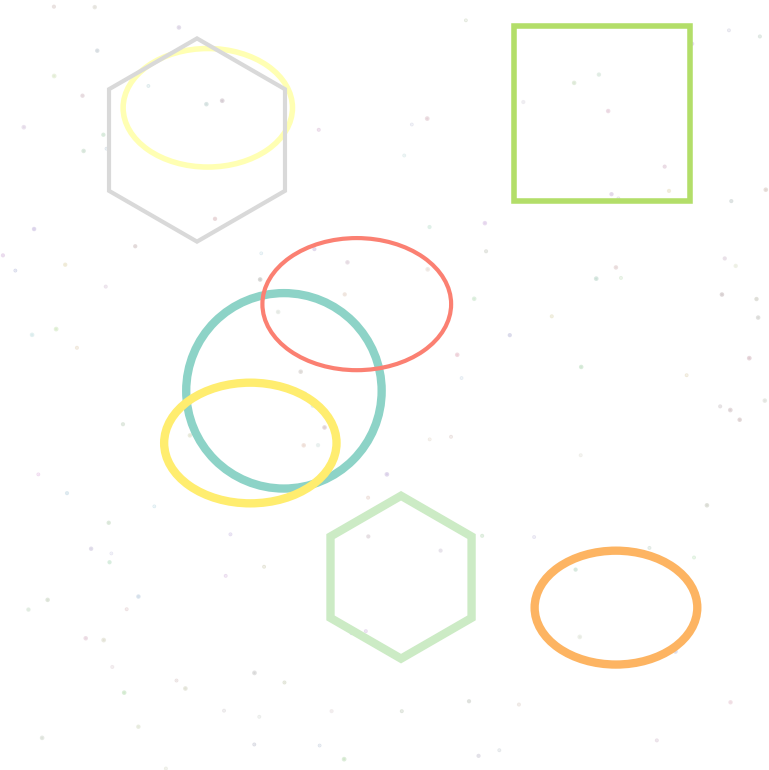[{"shape": "circle", "thickness": 3, "radius": 0.63, "center": [0.369, 0.492]}, {"shape": "oval", "thickness": 2, "radius": 0.55, "center": [0.27, 0.86]}, {"shape": "oval", "thickness": 1.5, "radius": 0.61, "center": [0.463, 0.605]}, {"shape": "oval", "thickness": 3, "radius": 0.53, "center": [0.8, 0.211]}, {"shape": "square", "thickness": 2, "radius": 0.57, "center": [0.781, 0.853]}, {"shape": "hexagon", "thickness": 1.5, "radius": 0.66, "center": [0.256, 0.818]}, {"shape": "hexagon", "thickness": 3, "radius": 0.53, "center": [0.521, 0.25]}, {"shape": "oval", "thickness": 3, "radius": 0.56, "center": [0.325, 0.425]}]